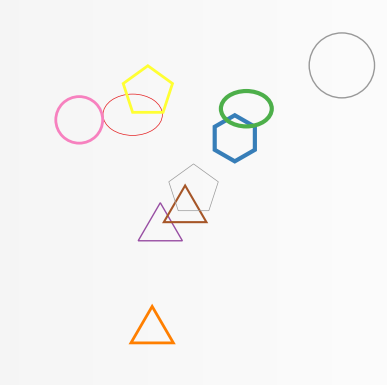[{"shape": "oval", "thickness": 0.5, "radius": 0.38, "center": [0.342, 0.702]}, {"shape": "hexagon", "thickness": 3, "radius": 0.3, "center": [0.606, 0.641]}, {"shape": "oval", "thickness": 3, "radius": 0.33, "center": [0.636, 0.718]}, {"shape": "triangle", "thickness": 1, "radius": 0.33, "center": [0.414, 0.408]}, {"shape": "triangle", "thickness": 2, "radius": 0.32, "center": [0.393, 0.141]}, {"shape": "pentagon", "thickness": 2, "radius": 0.33, "center": [0.382, 0.762]}, {"shape": "triangle", "thickness": 1.5, "radius": 0.32, "center": [0.478, 0.455]}, {"shape": "circle", "thickness": 2, "radius": 0.3, "center": [0.204, 0.689]}, {"shape": "circle", "thickness": 1, "radius": 0.42, "center": [0.882, 0.83]}, {"shape": "pentagon", "thickness": 0.5, "radius": 0.34, "center": [0.499, 0.507]}]